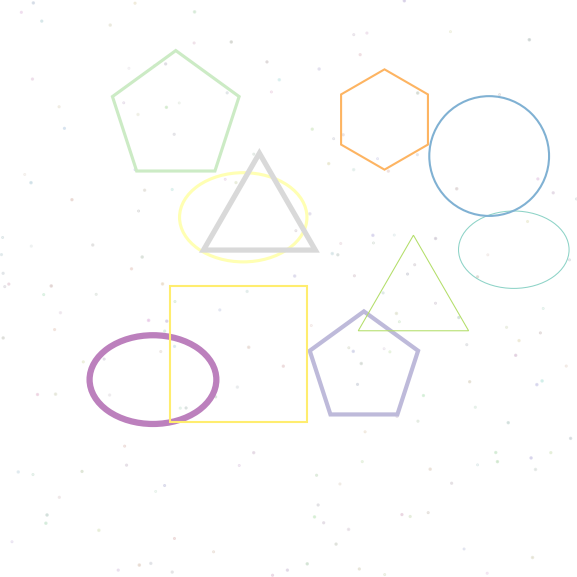[{"shape": "oval", "thickness": 0.5, "radius": 0.48, "center": [0.89, 0.567]}, {"shape": "oval", "thickness": 1.5, "radius": 0.55, "center": [0.421, 0.623]}, {"shape": "pentagon", "thickness": 2, "radius": 0.49, "center": [0.63, 0.361]}, {"shape": "circle", "thickness": 1, "radius": 0.52, "center": [0.847, 0.729]}, {"shape": "hexagon", "thickness": 1, "radius": 0.43, "center": [0.666, 0.792]}, {"shape": "triangle", "thickness": 0.5, "radius": 0.55, "center": [0.716, 0.482]}, {"shape": "triangle", "thickness": 2.5, "radius": 0.56, "center": [0.449, 0.622]}, {"shape": "oval", "thickness": 3, "radius": 0.55, "center": [0.265, 0.342]}, {"shape": "pentagon", "thickness": 1.5, "radius": 0.58, "center": [0.304, 0.796]}, {"shape": "square", "thickness": 1, "radius": 0.59, "center": [0.413, 0.386]}]